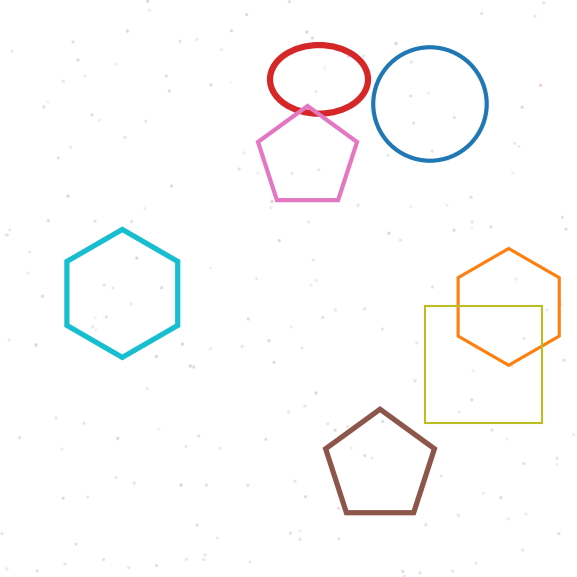[{"shape": "circle", "thickness": 2, "radius": 0.49, "center": [0.745, 0.819]}, {"shape": "hexagon", "thickness": 1.5, "radius": 0.51, "center": [0.881, 0.468]}, {"shape": "oval", "thickness": 3, "radius": 0.42, "center": [0.552, 0.862]}, {"shape": "pentagon", "thickness": 2.5, "radius": 0.5, "center": [0.658, 0.191]}, {"shape": "pentagon", "thickness": 2, "radius": 0.45, "center": [0.532, 0.725]}, {"shape": "square", "thickness": 1, "radius": 0.51, "center": [0.837, 0.368]}, {"shape": "hexagon", "thickness": 2.5, "radius": 0.55, "center": [0.212, 0.491]}]